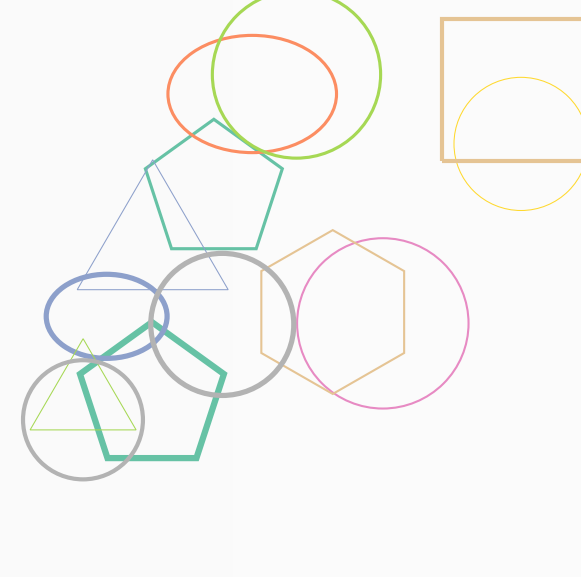[{"shape": "pentagon", "thickness": 1.5, "radius": 0.62, "center": [0.368, 0.669]}, {"shape": "pentagon", "thickness": 3, "radius": 0.65, "center": [0.261, 0.311]}, {"shape": "oval", "thickness": 1.5, "radius": 0.73, "center": [0.434, 0.836]}, {"shape": "triangle", "thickness": 0.5, "radius": 0.75, "center": [0.263, 0.572]}, {"shape": "oval", "thickness": 2.5, "radius": 0.52, "center": [0.183, 0.451]}, {"shape": "circle", "thickness": 1, "radius": 0.74, "center": [0.659, 0.439]}, {"shape": "triangle", "thickness": 0.5, "radius": 0.53, "center": [0.143, 0.307]}, {"shape": "circle", "thickness": 1.5, "radius": 0.72, "center": [0.51, 0.87]}, {"shape": "circle", "thickness": 0.5, "radius": 0.58, "center": [0.896, 0.75]}, {"shape": "square", "thickness": 2, "radius": 0.61, "center": [0.884, 0.843]}, {"shape": "hexagon", "thickness": 1, "radius": 0.71, "center": [0.572, 0.459]}, {"shape": "circle", "thickness": 2, "radius": 0.52, "center": [0.143, 0.272]}, {"shape": "circle", "thickness": 2.5, "radius": 0.62, "center": [0.382, 0.437]}]